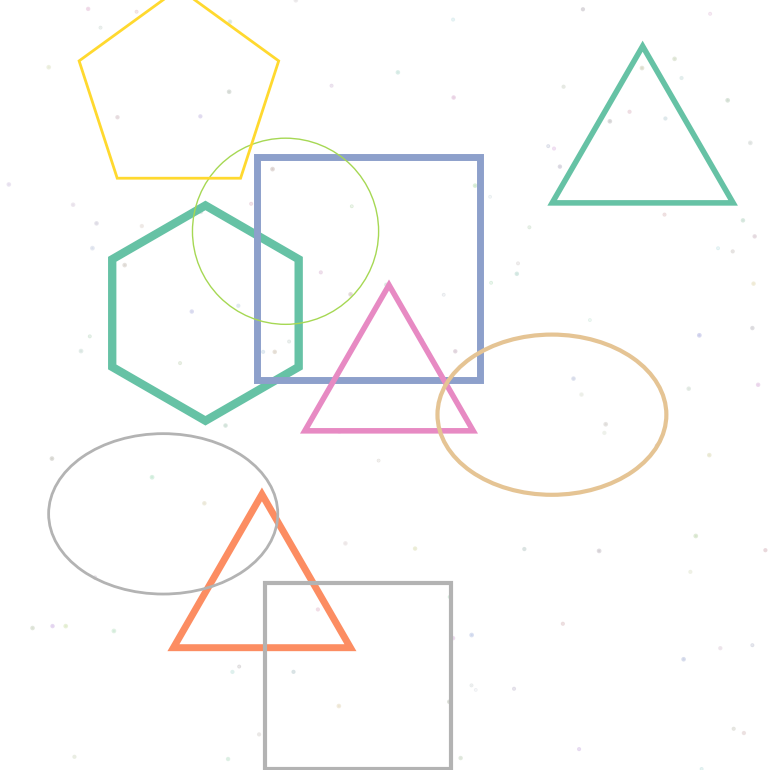[{"shape": "hexagon", "thickness": 3, "radius": 0.7, "center": [0.267, 0.593]}, {"shape": "triangle", "thickness": 2, "radius": 0.68, "center": [0.835, 0.804]}, {"shape": "triangle", "thickness": 2.5, "radius": 0.66, "center": [0.34, 0.225]}, {"shape": "square", "thickness": 2.5, "radius": 0.72, "center": [0.479, 0.651]}, {"shape": "triangle", "thickness": 2, "radius": 0.63, "center": [0.505, 0.504]}, {"shape": "circle", "thickness": 0.5, "radius": 0.6, "center": [0.371, 0.7]}, {"shape": "pentagon", "thickness": 1, "radius": 0.68, "center": [0.232, 0.879]}, {"shape": "oval", "thickness": 1.5, "radius": 0.74, "center": [0.717, 0.461]}, {"shape": "oval", "thickness": 1, "radius": 0.74, "center": [0.212, 0.333]}, {"shape": "square", "thickness": 1.5, "radius": 0.6, "center": [0.465, 0.122]}]